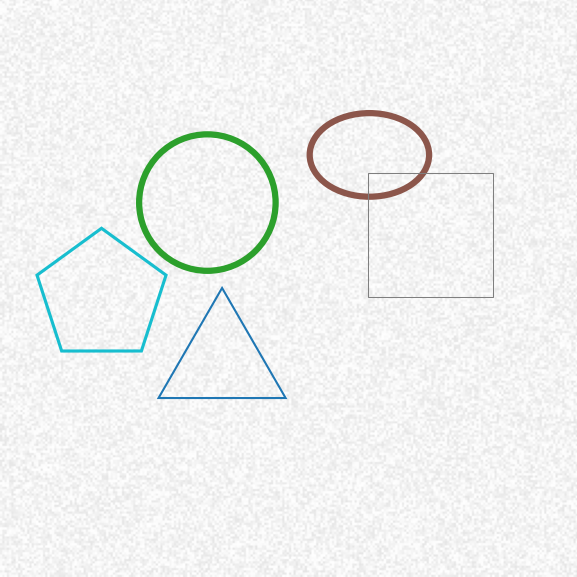[{"shape": "triangle", "thickness": 1, "radius": 0.64, "center": [0.385, 0.373]}, {"shape": "circle", "thickness": 3, "radius": 0.59, "center": [0.359, 0.648]}, {"shape": "oval", "thickness": 3, "radius": 0.52, "center": [0.64, 0.731]}, {"shape": "square", "thickness": 0.5, "radius": 0.54, "center": [0.745, 0.592]}, {"shape": "pentagon", "thickness": 1.5, "radius": 0.59, "center": [0.176, 0.486]}]